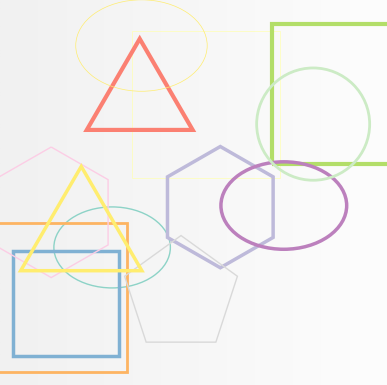[{"shape": "oval", "thickness": 1, "radius": 0.75, "center": [0.289, 0.357]}, {"shape": "square", "thickness": 0.5, "radius": 0.96, "center": [0.532, 0.728]}, {"shape": "hexagon", "thickness": 2.5, "radius": 0.79, "center": [0.569, 0.462]}, {"shape": "triangle", "thickness": 3, "radius": 0.79, "center": [0.361, 0.741]}, {"shape": "square", "thickness": 2.5, "radius": 0.68, "center": [0.17, 0.212]}, {"shape": "square", "thickness": 2, "radius": 0.97, "center": [0.133, 0.227]}, {"shape": "square", "thickness": 3, "radius": 0.9, "center": [0.882, 0.756]}, {"shape": "hexagon", "thickness": 1, "radius": 0.85, "center": [0.132, 0.449]}, {"shape": "pentagon", "thickness": 1, "radius": 0.77, "center": [0.467, 0.235]}, {"shape": "oval", "thickness": 2.5, "radius": 0.81, "center": [0.732, 0.466]}, {"shape": "circle", "thickness": 2, "radius": 0.73, "center": [0.808, 0.678]}, {"shape": "oval", "thickness": 0.5, "radius": 0.85, "center": [0.365, 0.882]}, {"shape": "triangle", "thickness": 2.5, "radius": 0.9, "center": [0.21, 0.387]}]